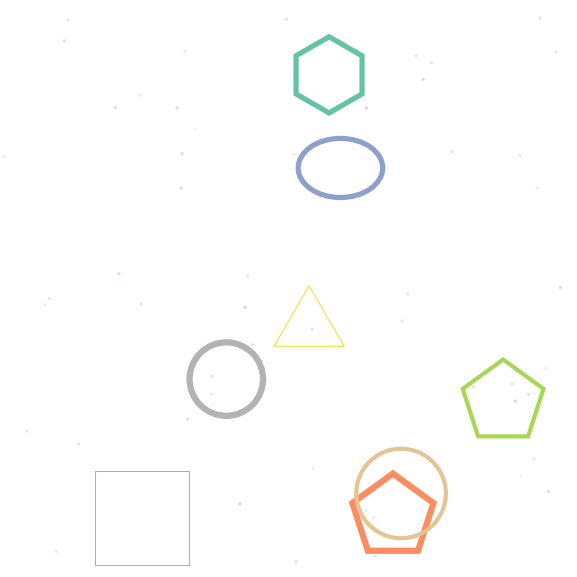[{"shape": "hexagon", "thickness": 2.5, "radius": 0.33, "center": [0.57, 0.87]}, {"shape": "pentagon", "thickness": 3, "radius": 0.37, "center": [0.68, 0.105]}, {"shape": "oval", "thickness": 2.5, "radius": 0.37, "center": [0.59, 0.708]}, {"shape": "square", "thickness": 0.5, "radius": 0.41, "center": [0.247, 0.102]}, {"shape": "pentagon", "thickness": 2, "radius": 0.37, "center": [0.871, 0.303]}, {"shape": "triangle", "thickness": 0.5, "radius": 0.35, "center": [0.535, 0.435]}, {"shape": "circle", "thickness": 2, "radius": 0.39, "center": [0.695, 0.145]}, {"shape": "circle", "thickness": 3, "radius": 0.32, "center": [0.392, 0.343]}]